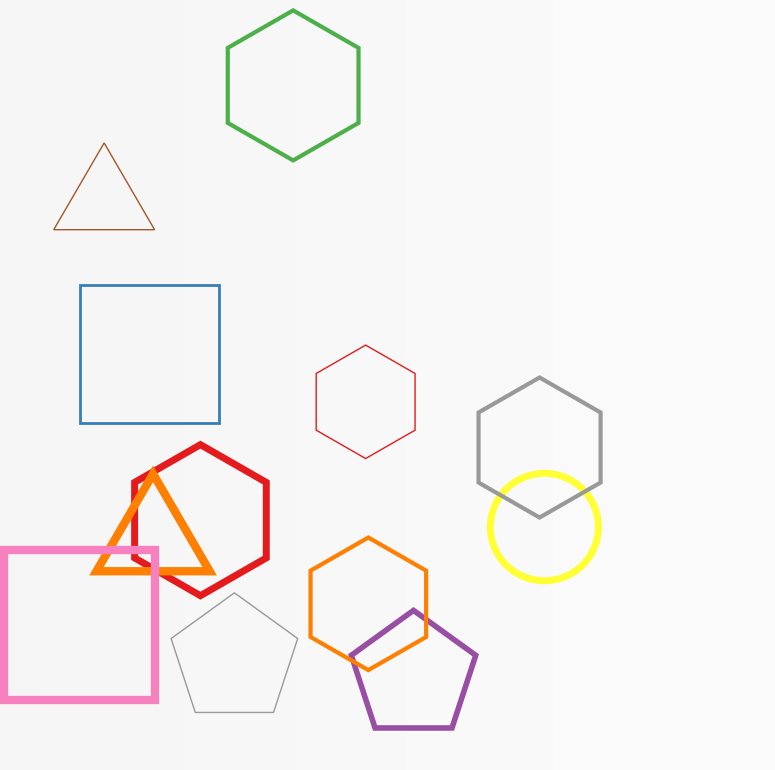[{"shape": "hexagon", "thickness": 0.5, "radius": 0.37, "center": [0.472, 0.478]}, {"shape": "hexagon", "thickness": 2.5, "radius": 0.49, "center": [0.259, 0.324]}, {"shape": "square", "thickness": 1, "radius": 0.45, "center": [0.193, 0.54]}, {"shape": "hexagon", "thickness": 1.5, "radius": 0.49, "center": [0.378, 0.889]}, {"shape": "pentagon", "thickness": 2, "radius": 0.42, "center": [0.534, 0.123]}, {"shape": "triangle", "thickness": 3, "radius": 0.42, "center": [0.198, 0.3]}, {"shape": "hexagon", "thickness": 1.5, "radius": 0.43, "center": [0.475, 0.216]}, {"shape": "circle", "thickness": 2.5, "radius": 0.35, "center": [0.702, 0.316]}, {"shape": "triangle", "thickness": 0.5, "radius": 0.38, "center": [0.134, 0.739]}, {"shape": "square", "thickness": 3, "radius": 0.49, "center": [0.102, 0.188]}, {"shape": "pentagon", "thickness": 0.5, "radius": 0.43, "center": [0.302, 0.144]}, {"shape": "hexagon", "thickness": 1.5, "radius": 0.45, "center": [0.696, 0.419]}]